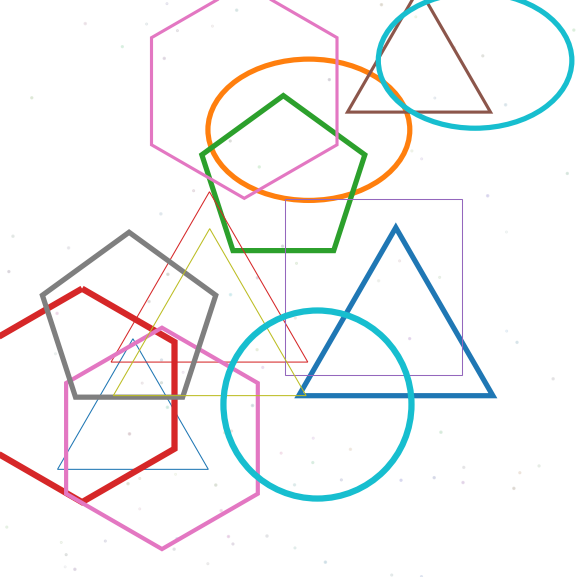[{"shape": "triangle", "thickness": 2.5, "radius": 0.97, "center": [0.685, 0.411]}, {"shape": "triangle", "thickness": 0.5, "radius": 0.75, "center": [0.23, 0.262]}, {"shape": "oval", "thickness": 2.5, "radius": 0.87, "center": [0.535, 0.774]}, {"shape": "pentagon", "thickness": 2.5, "radius": 0.74, "center": [0.491, 0.685]}, {"shape": "hexagon", "thickness": 3, "radius": 0.92, "center": [0.142, 0.314]}, {"shape": "triangle", "thickness": 0.5, "radius": 0.98, "center": [0.363, 0.47]}, {"shape": "square", "thickness": 0.5, "radius": 0.77, "center": [0.647, 0.502]}, {"shape": "triangle", "thickness": 1.5, "radius": 0.71, "center": [0.726, 0.877]}, {"shape": "hexagon", "thickness": 1.5, "radius": 0.93, "center": [0.423, 0.841]}, {"shape": "hexagon", "thickness": 2, "radius": 0.96, "center": [0.28, 0.24]}, {"shape": "pentagon", "thickness": 2.5, "radius": 0.79, "center": [0.224, 0.439]}, {"shape": "triangle", "thickness": 0.5, "radius": 0.96, "center": [0.363, 0.41]}, {"shape": "oval", "thickness": 2.5, "radius": 0.84, "center": [0.823, 0.894]}, {"shape": "circle", "thickness": 3, "radius": 0.81, "center": [0.55, 0.299]}]